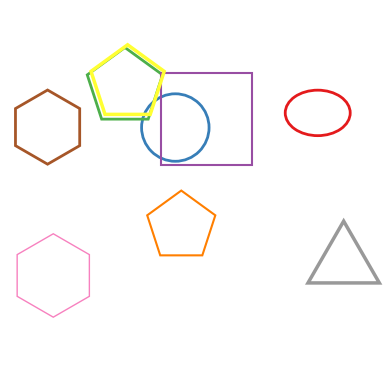[{"shape": "oval", "thickness": 2, "radius": 0.42, "center": [0.825, 0.707]}, {"shape": "circle", "thickness": 2, "radius": 0.44, "center": [0.455, 0.669]}, {"shape": "pentagon", "thickness": 2, "radius": 0.51, "center": [0.324, 0.774]}, {"shape": "square", "thickness": 1.5, "radius": 0.59, "center": [0.536, 0.691]}, {"shape": "pentagon", "thickness": 1.5, "radius": 0.47, "center": [0.471, 0.412]}, {"shape": "pentagon", "thickness": 2.5, "radius": 0.5, "center": [0.331, 0.784]}, {"shape": "hexagon", "thickness": 2, "radius": 0.48, "center": [0.124, 0.67]}, {"shape": "hexagon", "thickness": 1, "radius": 0.54, "center": [0.138, 0.284]}, {"shape": "triangle", "thickness": 2.5, "radius": 0.53, "center": [0.893, 0.319]}]